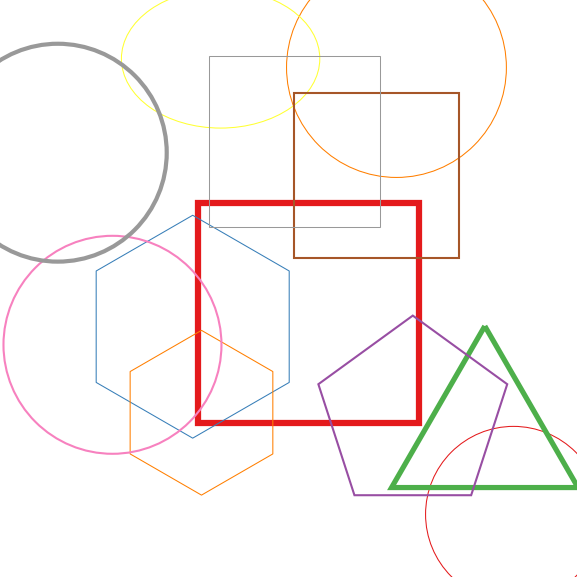[{"shape": "circle", "thickness": 0.5, "radius": 0.76, "center": [0.889, 0.109]}, {"shape": "square", "thickness": 3, "radius": 0.95, "center": [0.534, 0.457]}, {"shape": "hexagon", "thickness": 0.5, "radius": 0.96, "center": [0.334, 0.433]}, {"shape": "triangle", "thickness": 2.5, "radius": 0.93, "center": [0.839, 0.248]}, {"shape": "pentagon", "thickness": 1, "radius": 0.86, "center": [0.715, 0.281]}, {"shape": "hexagon", "thickness": 0.5, "radius": 0.71, "center": [0.349, 0.284]}, {"shape": "circle", "thickness": 0.5, "radius": 0.95, "center": [0.687, 0.882]}, {"shape": "oval", "thickness": 0.5, "radius": 0.86, "center": [0.382, 0.898]}, {"shape": "square", "thickness": 1, "radius": 0.71, "center": [0.653, 0.695]}, {"shape": "circle", "thickness": 1, "radius": 0.94, "center": [0.195, 0.402]}, {"shape": "square", "thickness": 0.5, "radius": 0.74, "center": [0.51, 0.754]}, {"shape": "circle", "thickness": 2, "radius": 0.94, "center": [0.1, 0.735]}]